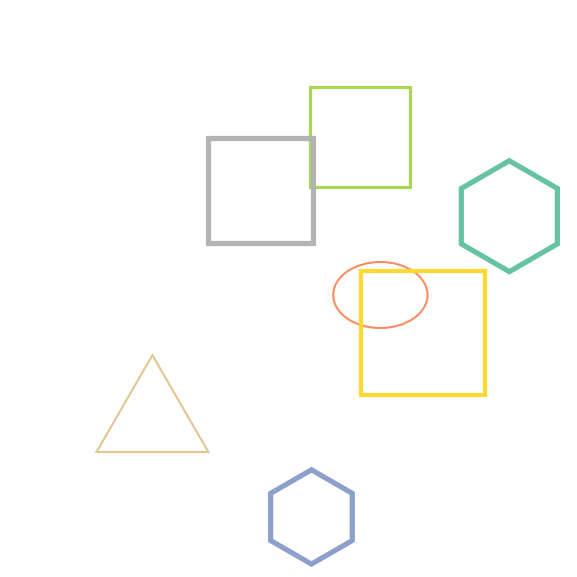[{"shape": "hexagon", "thickness": 2.5, "radius": 0.48, "center": [0.882, 0.625]}, {"shape": "oval", "thickness": 1, "radius": 0.41, "center": [0.659, 0.488]}, {"shape": "hexagon", "thickness": 2.5, "radius": 0.41, "center": [0.539, 0.104]}, {"shape": "square", "thickness": 1.5, "radius": 0.43, "center": [0.624, 0.762]}, {"shape": "square", "thickness": 2, "radius": 0.54, "center": [0.732, 0.423]}, {"shape": "triangle", "thickness": 1, "radius": 0.56, "center": [0.264, 0.272]}, {"shape": "square", "thickness": 2.5, "radius": 0.46, "center": [0.451, 0.67]}]